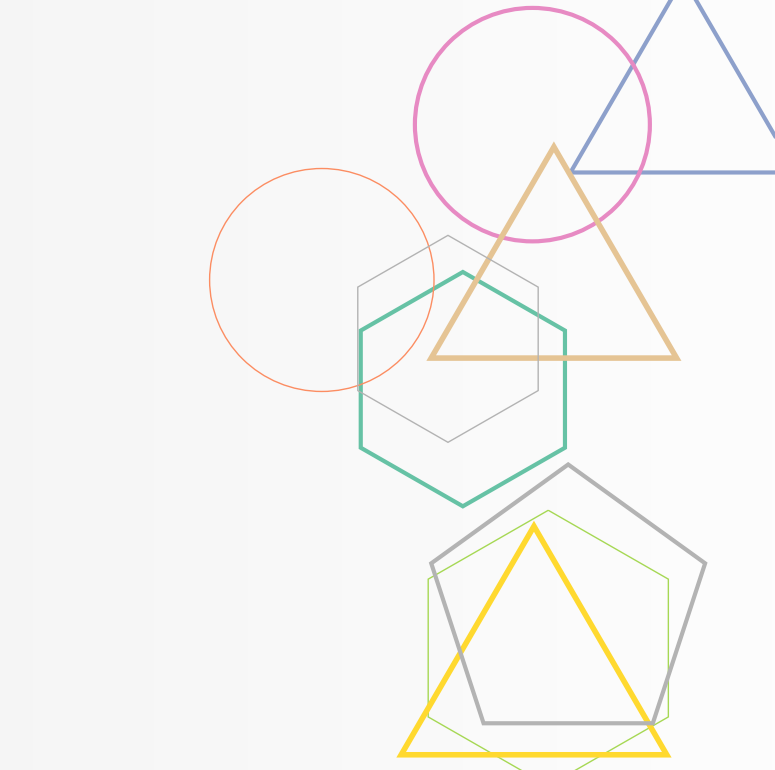[{"shape": "hexagon", "thickness": 1.5, "radius": 0.76, "center": [0.597, 0.495]}, {"shape": "circle", "thickness": 0.5, "radius": 0.72, "center": [0.415, 0.636]}, {"shape": "triangle", "thickness": 1.5, "radius": 0.84, "center": [0.882, 0.86]}, {"shape": "circle", "thickness": 1.5, "radius": 0.76, "center": [0.687, 0.838]}, {"shape": "hexagon", "thickness": 0.5, "radius": 0.89, "center": [0.707, 0.158]}, {"shape": "triangle", "thickness": 2, "radius": 0.99, "center": [0.689, 0.119]}, {"shape": "triangle", "thickness": 2, "radius": 0.91, "center": [0.715, 0.626]}, {"shape": "hexagon", "thickness": 0.5, "radius": 0.67, "center": [0.578, 0.56]}, {"shape": "pentagon", "thickness": 1.5, "radius": 0.93, "center": [0.733, 0.211]}]